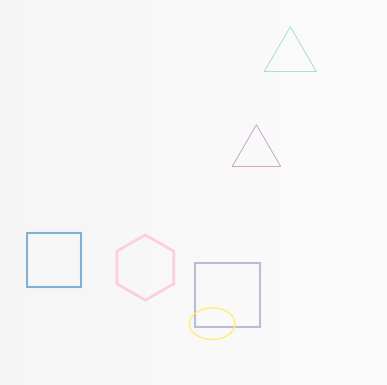[{"shape": "triangle", "thickness": 0.5, "radius": 0.39, "center": [0.749, 0.853]}, {"shape": "square", "thickness": 1.5, "radius": 0.42, "center": [0.587, 0.234]}, {"shape": "square", "thickness": 1.5, "radius": 0.35, "center": [0.14, 0.325]}, {"shape": "hexagon", "thickness": 2, "radius": 0.42, "center": [0.375, 0.305]}, {"shape": "triangle", "thickness": 0.5, "radius": 0.36, "center": [0.662, 0.604]}, {"shape": "oval", "thickness": 1, "radius": 0.29, "center": [0.548, 0.159]}]